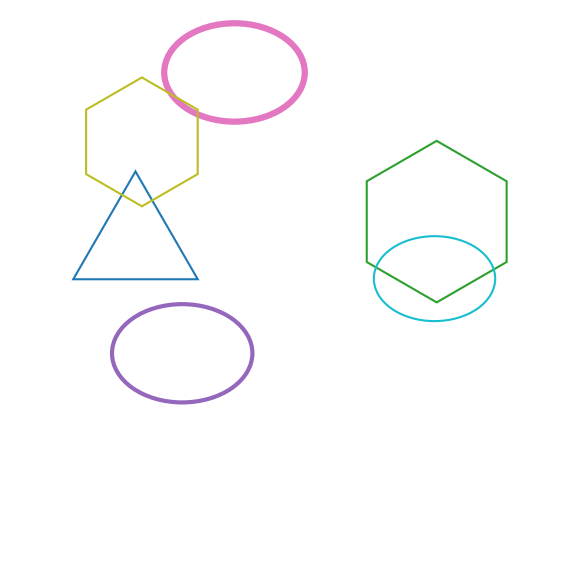[{"shape": "triangle", "thickness": 1, "radius": 0.62, "center": [0.235, 0.578]}, {"shape": "hexagon", "thickness": 1, "radius": 0.7, "center": [0.756, 0.615]}, {"shape": "oval", "thickness": 2, "radius": 0.61, "center": [0.316, 0.387]}, {"shape": "oval", "thickness": 3, "radius": 0.61, "center": [0.406, 0.874]}, {"shape": "hexagon", "thickness": 1, "radius": 0.56, "center": [0.246, 0.753]}, {"shape": "oval", "thickness": 1, "radius": 0.53, "center": [0.752, 0.517]}]